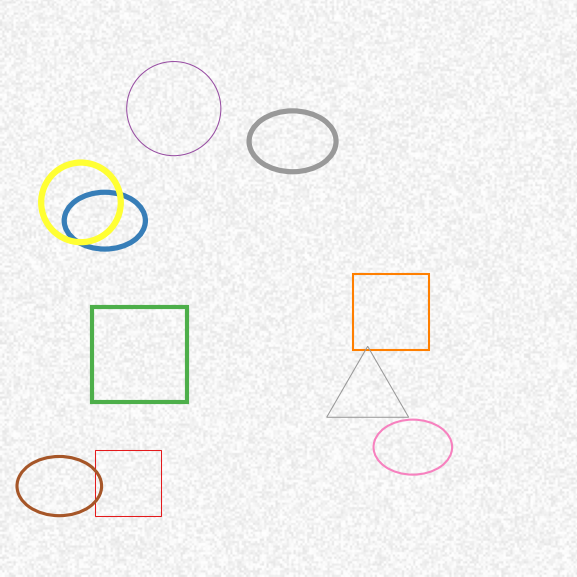[{"shape": "square", "thickness": 0.5, "radius": 0.29, "center": [0.222, 0.162]}, {"shape": "oval", "thickness": 2.5, "radius": 0.35, "center": [0.181, 0.617]}, {"shape": "square", "thickness": 2, "radius": 0.41, "center": [0.242, 0.385]}, {"shape": "circle", "thickness": 0.5, "radius": 0.41, "center": [0.301, 0.811]}, {"shape": "square", "thickness": 1, "radius": 0.33, "center": [0.676, 0.459]}, {"shape": "circle", "thickness": 3, "radius": 0.34, "center": [0.14, 0.649]}, {"shape": "oval", "thickness": 1.5, "radius": 0.37, "center": [0.103, 0.157]}, {"shape": "oval", "thickness": 1, "radius": 0.34, "center": [0.715, 0.225]}, {"shape": "oval", "thickness": 2.5, "radius": 0.38, "center": [0.507, 0.754]}, {"shape": "triangle", "thickness": 0.5, "radius": 0.41, "center": [0.637, 0.318]}]